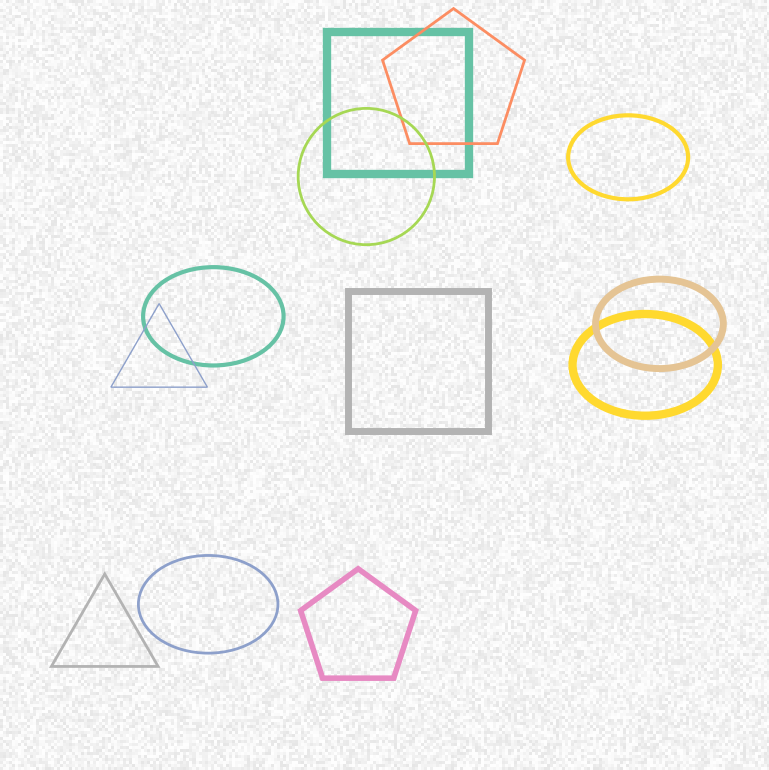[{"shape": "square", "thickness": 3, "radius": 0.46, "center": [0.517, 0.866]}, {"shape": "oval", "thickness": 1.5, "radius": 0.46, "center": [0.277, 0.589]}, {"shape": "pentagon", "thickness": 1, "radius": 0.48, "center": [0.589, 0.892]}, {"shape": "oval", "thickness": 1, "radius": 0.45, "center": [0.27, 0.215]}, {"shape": "triangle", "thickness": 0.5, "radius": 0.36, "center": [0.207, 0.533]}, {"shape": "pentagon", "thickness": 2, "radius": 0.39, "center": [0.465, 0.183]}, {"shape": "circle", "thickness": 1, "radius": 0.44, "center": [0.476, 0.771]}, {"shape": "oval", "thickness": 3, "radius": 0.47, "center": [0.838, 0.526]}, {"shape": "oval", "thickness": 1.5, "radius": 0.39, "center": [0.816, 0.796]}, {"shape": "oval", "thickness": 2.5, "radius": 0.41, "center": [0.856, 0.579]}, {"shape": "square", "thickness": 2.5, "radius": 0.45, "center": [0.543, 0.531]}, {"shape": "triangle", "thickness": 1, "radius": 0.4, "center": [0.136, 0.175]}]